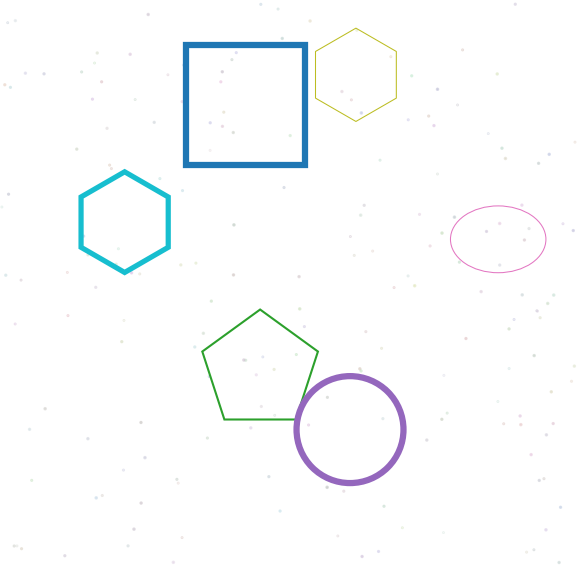[{"shape": "square", "thickness": 3, "radius": 0.52, "center": [0.425, 0.818]}, {"shape": "pentagon", "thickness": 1, "radius": 0.53, "center": [0.45, 0.358]}, {"shape": "circle", "thickness": 3, "radius": 0.46, "center": [0.606, 0.255]}, {"shape": "oval", "thickness": 0.5, "radius": 0.41, "center": [0.863, 0.585]}, {"shape": "hexagon", "thickness": 0.5, "radius": 0.4, "center": [0.616, 0.87]}, {"shape": "hexagon", "thickness": 2.5, "radius": 0.44, "center": [0.216, 0.614]}]